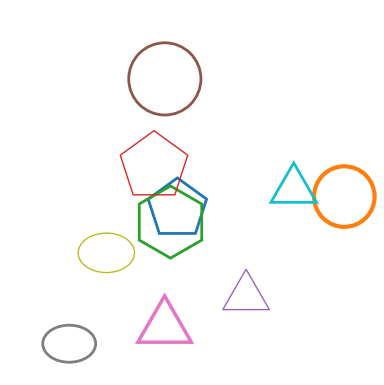[{"shape": "pentagon", "thickness": 2, "radius": 0.4, "center": [0.461, 0.458]}, {"shape": "circle", "thickness": 3, "radius": 0.39, "center": [0.894, 0.489]}, {"shape": "hexagon", "thickness": 2, "radius": 0.47, "center": [0.443, 0.423]}, {"shape": "pentagon", "thickness": 1, "radius": 0.46, "center": [0.4, 0.568]}, {"shape": "triangle", "thickness": 1, "radius": 0.35, "center": [0.639, 0.231]}, {"shape": "circle", "thickness": 2, "radius": 0.47, "center": [0.428, 0.795]}, {"shape": "triangle", "thickness": 2.5, "radius": 0.4, "center": [0.428, 0.151]}, {"shape": "oval", "thickness": 2, "radius": 0.34, "center": [0.18, 0.107]}, {"shape": "oval", "thickness": 1, "radius": 0.37, "center": [0.276, 0.343]}, {"shape": "triangle", "thickness": 2, "radius": 0.34, "center": [0.763, 0.509]}]